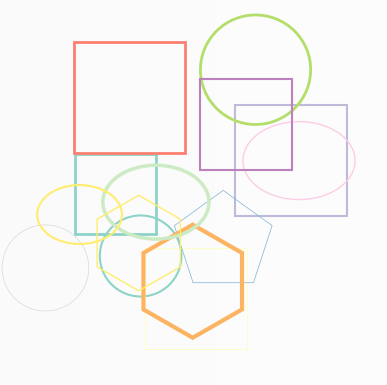[{"shape": "square", "thickness": 2, "radius": 0.52, "center": [0.298, 0.497]}, {"shape": "circle", "thickness": 1.5, "radius": 0.53, "center": [0.363, 0.335]}, {"shape": "square", "thickness": 0.5, "radius": 0.66, "center": [0.506, 0.225]}, {"shape": "square", "thickness": 1.5, "radius": 0.72, "center": [0.751, 0.583]}, {"shape": "square", "thickness": 2, "radius": 0.72, "center": [0.334, 0.746]}, {"shape": "pentagon", "thickness": 0.5, "radius": 0.66, "center": [0.576, 0.373]}, {"shape": "hexagon", "thickness": 3, "radius": 0.73, "center": [0.497, 0.27]}, {"shape": "circle", "thickness": 2, "radius": 0.71, "center": [0.659, 0.819]}, {"shape": "oval", "thickness": 1, "radius": 0.72, "center": [0.772, 0.583]}, {"shape": "circle", "thickness": 0.5, "radius": 0.56, "center": [0.117, 0.304]}, {"shape": "square", "thickness": 1.5, "radius": 0.59, "center": [0.634, 0.677]}, {"shape": "oval", "thickness": 2.5, "radius": 0.68, "center": [0.402, 0.475]}, {"shape": "hexagon", "thickness": 1, "radius": 0.62, "center": [0.358, 0.369]}, {"shape": "oval", "thickness": 1.5, "radius": 0.55, "center": [0.205, 0.443]}]